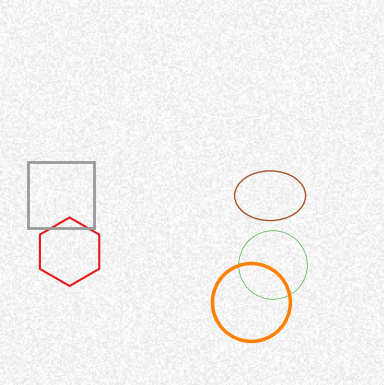[{"shape": "hexagon", "thickness": 1.5, "radius": 0.44, "center": [0.181, 0.346]}, {"shape": "circle", "thickness": 0.5, "radius": 0.45, "center": [0.709, 0.312]}, {"shape": "circle", "thickness": 2.5, "radius": 0.51, "center": [0.653, 0.214]}, {"shape": "oval", "thickness": 1, "radius": 0.46, "center": [0.702, 0.492]}, {"shape": "square", "thickness": 2, "radius": 0.43, "center": [0.159, 0.494]}]